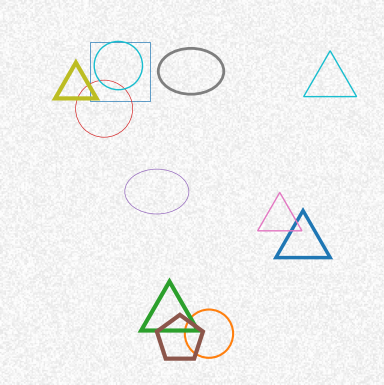[{"shape": "square", "thickness": 0.5, "radius": 0.38, "center": [0.311, 0.815]}, {"shape": "triangle", "thickness": 2.5, "radius": 0.41, "center": [0.787, 0.372]}, {"shape": "circle", "thickness": 1.5, "radius": 0.31, "center": [0.543, 0.133]}, {"shape": "triangle", "thickness": 3, "radius": 0.42, "center": [0.44, 0.184]}, {"shape": "circle", "thickness": 0.5, "radius": 0.37, "center": [0.271, 0.718]}, {"shape": "oval", "thickness": 0.5, "radius": 0.42, "center": [0.407, 0.502]}, {"shape": "pentagon", "thickness": 3, "radius": 0.31, "center": [0.467, 0.119]}, {"shape": "triangle", "thickness": 1, "radius": 0.33, "center": [0.727, 0.434]}, {"shape": "oval", "thickness": 2, "radius": 0.43, "center": [0.496, 0.815]}, {"shape": "triangle", "thickness": 3, "radius": 0.31, "center": [0.197, 0.775]}, {"shape": "triangle", "thickness": 1, "radius": 0.4, "center": [0.858, 0.789]}, {"shape": "circle", "thickness": 1, "radius": 0.31, "center": [0.307, 0.83]}]